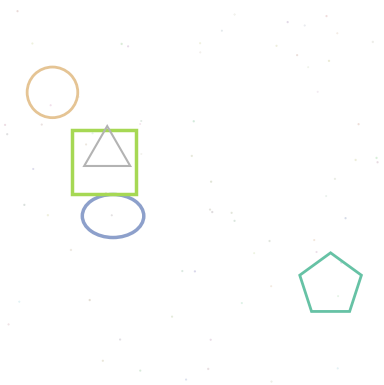[{"shape": "pentagon", "thickness": 2, "radius": 0.42, "center": [0.859, 0.259]}, {"shape": "oval", "thickness": 2.5, "radius": 0.4, "center": [0.294, 0.439]}, {"shape": "square", "thickness": 2.5, "radius": 0.41, "center": [0.271, 0.58]}, {"shape": "circle", "thickness": 2, "radius": 0.33, "center": [0.136, 0.76]}, {"shape": "triangle", "thickness": 1.5, "radius": 0.35, "center": [0.278, 0.603]}]